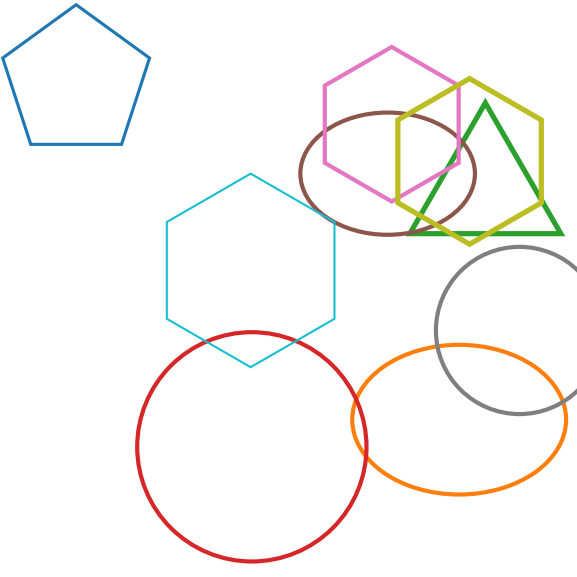[{"shape": "pentagon", "thickness": 1.5, "radius": 0.67, "center": [0.132, 0.857]}, {"shape": "oval", "thickness": 2, "radius": 0.93, "center": [0.795, 0.272]}, {"shape": "triangle", "thickness": 2.5, "radius": 0.75, "center": [0.84, 0.67]}, {"shape": "circle", "thickness": 2, "radius": 0.99, "center": [0.436, 0.225]}, {"shape": "oval", "thickness": 2, "radius": 0.76, "center": [0.671, 0.698]}, {"shape": "hexagon", "thickness": 2, "radius": 0.67, "center": [0.678, 0.784]}, {"shape": "circle", "thickness": 2, "radius": 0.72, "center": [0.9, 0.427]}, {"shape": "hexagon", "thickness": 2.5, "radius": 0.72, "center": [0.813, 0.72]}, {"shape": "hexagon", "thickness": 1, "radius": 0.84, "center": [0.434, 0.531]}]